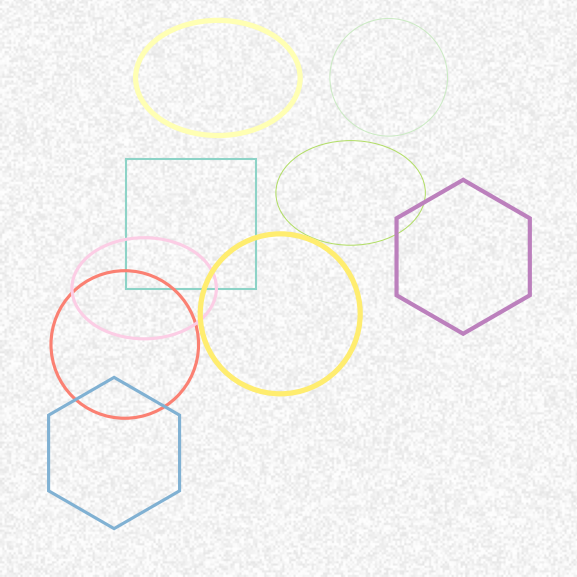[{"shape": "square", "thickness": 1, "radius": 0.56, "center": [0.33, 0.611]}, {"shape": "oval", "thickness": 2.5, "radius": 0.71, "center": [0.377, 0.864]}, {"shape": "circle", "thickness": 1.5, "radius": 0.64, "center": [0.216, 0.403]}, {"shape": "hexagon", "thickness": 1.5, "radius": 0.65, "center": [0.198, 0.215]}, {"shape": "oval", "thickness": 0.5, "radius": 0.65, "center": [0.607, 0.665]}, {"shape": "oval", "thickness": 1.5, "radius": 0.63, "center": [0.25, 0.5]}, {"shape": "hexagon", "thickness": 2, "radius": 0.67, "center": [0.802, 0.554]}, {"shape": "circle", "thickness": 0.5, "radius": 0.51, "center": [0.673, 0.865]}, {"shape": "circle", "thickness": 2.5, "radius": 0.69, "center": [0.485, 0.456]}]